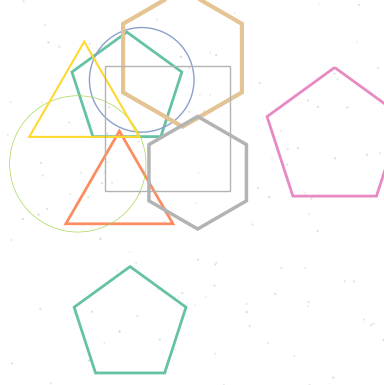[{"shape": "pentagon", "thickness": 2, "radius": 0.75, "center": [0.33, 0.767]}, {"shape": "pentagon", "thickness": 2, "radius": 0.76, "center": [0.338, 0.155]}, {"shape": "triangle", "thickness": 2, "radius": 0.8, "center": [0.31, 0.499]}, {"shape": "circle", "thickness": 1, "radius": 0.68, "center": [0.368, 0.793]}, {"shape": "pentagon", "thickness": 2, "radius": 0.92, "center": [0.869, 0.64]}, {"shape": "circle", "thickness": 0.5, "radius": 0.89, "center": [0.202, 0.574]}, {"shape": "triangle", "thickness": 1.5, "radius": 0.82, "center": [0.219, 0.727]}, {"shape": "hexagon", "thickness": 3, "radius": 0.89, "center": [0.474, 0.849]}, {"shape": "hexagon", "thickness": 2.5, "radius": 0.73, "center": [0.513, 0.551]}, {"shape": "square", "thickness": 1, "radius": 0.81, "center": [0.435, 0.666]}]